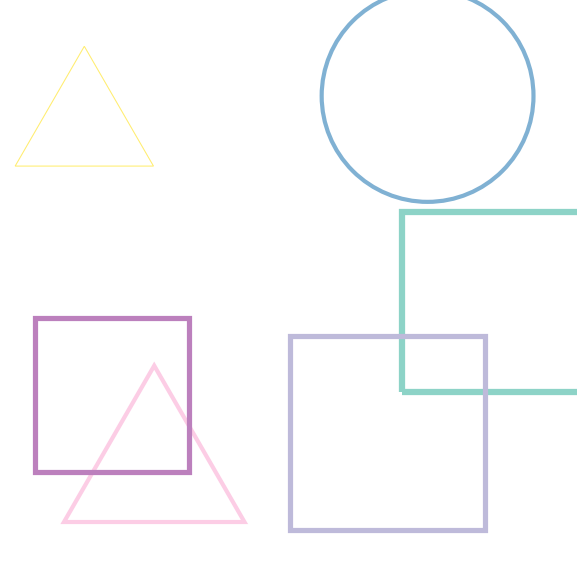[{"shape": "square", "thickness": 3, "radius": 0.78, "center": [0.852, 0.476]}, {"shape": "square", "thickness": 2.5, "radius": 0.84, "center": [0.671, 0.25]}, {"shape": "circle", "thickness": 2, "radius": 0.92, "center": [0.74, 0.833]}, {"shape": "triangle", "thickness": 2, "radius": 0.9, "center": [0.267, 0.185]}, {"shape": "square", "thickness": 2.5, "radius": 0.67, "center": [0.194, 0.315]}, {"shape": "triangle", "thickness": 0.5, "radius": 0.69, "center": [0.146, 0.781]}]